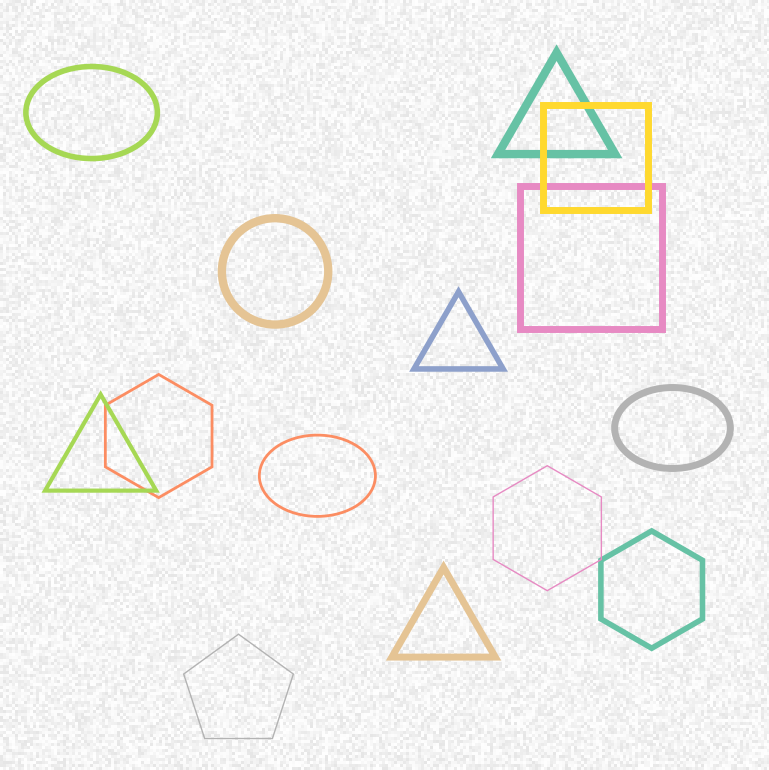[{"shape": "hexagon", "thickness": 2, "radius": 0.38, "center": [0.846, 0.234]}, {"shape": "triangle", "thickness": 3, "radius": 0.44, "center": [0.723, 0.844]}, {"shape": "hexagon", "thickness": 1, "radius": 0.4, "center": [0.206, 0.434]}, {"shape": "oval", "thickness": 1, "radius": 0.38, "center": [0.412, 0.382]}, {"shape": "triangle", "thickness": 2, "radius": 0.33, "center": [0.596, 0.554]}, {"shape": "hexagon", "thickness": 0.5, "radius": 0.41, "center": [0.711, 0.314]}, {"shape": "square", "thickness": 2.5, "radius": 0.46, "center": [0.767, 0.666]}, {"shape": "oval", "thickness": 2, "radius": 0.43, "center": [0.119, 0.854]}, {"shape": "triangle", "thickness": 1.5, "radius": 0.42, "center": [0.131, 0.404]}, {"shape": "square", "thickness": 2.5, "radius": 0.34, "center": [0.773, 0.796]}, {"shape": "triangle", "thickness": 2.5, "radius": 0.39, "center": [0.576, 0.185]}, {"shape": "circle", "thickness": 3, "radius": 0.35, "center": [0.357, 0.648]}, {"shape": "oval", "thickness": 2.5, "radius": 0.38, "center": [0.873, 0.444]}, {"shape": "pentagon", "thickness": 0.5, "radius": 0.37, "center": [0.31, 0.101]}]